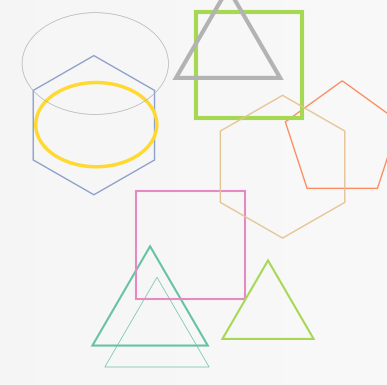[{"shape": "triangle", "thickness": 0.5, "radius": 0.78, "center": [0.405, 0.124]}, {"shape": "triangle", "thickness": 1.5, "radius": 0.86, "center": [0.387, 0.188]}, {"shape": "pentagon", "thickness": 1, "radius": 0.77, "center": [0.883, 0.636]}, {"shape": "hexagon", "thickness": 1, "radius": 0.9, "center": [0.242, 0.675]}, {"shape": "square", "thickness": 1.5, "radius": 0.7, "center": [0.492, 0.364]}, {"shape": "triangle", "thickness": 1.5, "radius": 0.68, "center": [0.692, 0.188]}, {"shape": "square", "thickness": 3, "radius": 0.69, "center": [0.643, 0.831]}, {"shape": "oval", "thickness": 2.5, "radius": 0.78, "center": [0.248, 0.676]}, {"shape": "hexagon", "thickness": 1, "radius": 0.93, "center": [0.729, 0.567]}, {"shape": "triangle", "thickness": 3, "radius": 0.78, "center": [0.589, 0.875]}, {"shape": "oval", "thickness": 0.5, "radius": 0.94, "center": [0.246, 0.835]}]